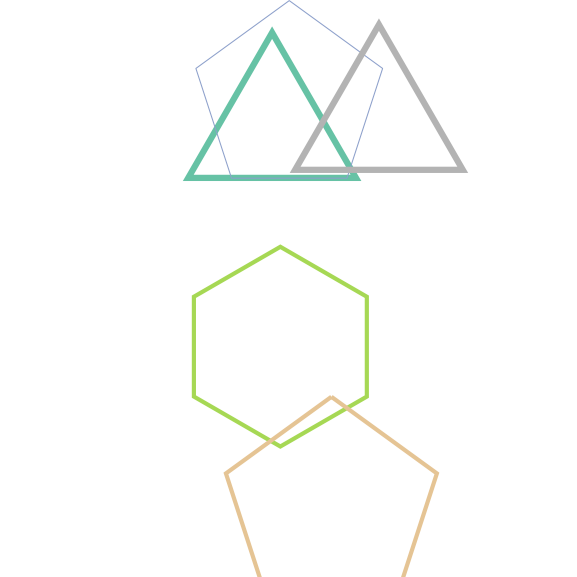[{"shape": "triangle", "thickness": 3, "radius": 0.84, "center": [0.471, 0.775]}, {"shape": "pentagon", "thickness": 0.5, "radius": 0.85, "center": [0.501, 0.828]}, {"shape": "hexagon", "thickness": 2, "radius": 0.86, "center": [0.485, 0.399]}, {"shape": "pentagon", "thickness": 2, "radius": 0.96, "center": [0.574, 0.12]}, {"shape": "triangle", "thickness": 3, "radius": 0.84, "center": [0.656, 0.789]}]